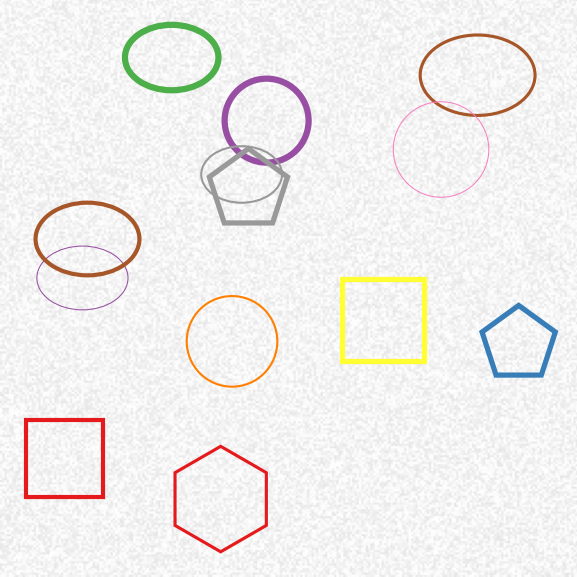[{"shape": "hexagon", "thickness": 1.5, "radius": 0.46, "center": [0.382, 0.135]}, {"shape": "square", "thickness": 2, "radius": 0.34, "center": [0.111, 0.205]}, {"shape": "pentagon", "thickness": 2.5, "radius": 0.33, "center": [0.898, 0.404]}, {"shape": "oval", "thickness": 3, "radius": 0.4, "center": [0.297, 0.899]}, {"shape": "oval", "thickness": 0.5, "radius": 0.39, "center": [0.143, 0.518]}, {"shape": "circle", "thickness": 3, "radius": 0.36, "center": [0.462, 0.79]}, {"shape": "circle", "thickness": 1, "radius": 0.39, "center": [0.402, 0.408]}, {"shape": "square", "thickness": 2.5, "radius": 0.36, "center": [0.663, 0.445]}, {"shape": "oval", "thickness": 2, "radius": 0.45, "center": [0.151, 0.585]}, {"shape": "oval", "thickness": 1.5, "radius": 0.5, "center": [0.827, 0.869]}, {"shape": "circle", "thickness": 0.5, "radius": 0.41, "center": [0.764, 0.74]}, {"shape": "pentagon", "thickness": 2.5, "radius": 0.36, "center": [0.43, 0.671]}, {"shape": "oval", "thickness": 1, "radius": 0.35, "center": [0.418, 0.697]}]